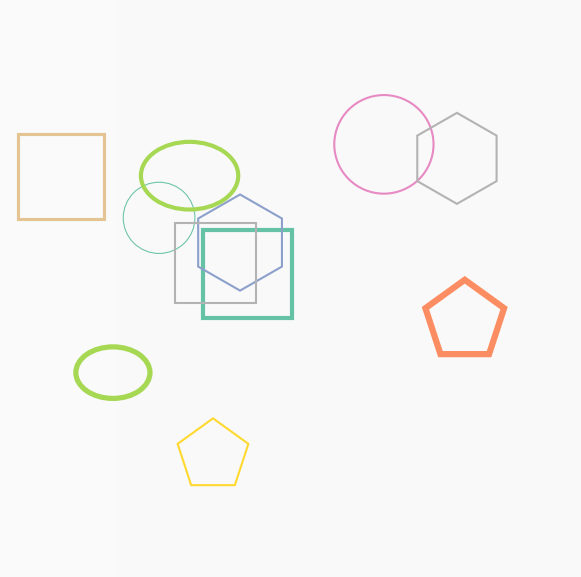[{"shape": "circle", "thickness": 0.5, "radius": 0.31, "center": [0.274, 0.622]}, {"shape": "square", "thickness": 2, "radius": 0.38, "center": [0.426, 0.525]}, {"shape": "pentagon", "thickness": 3, "radius": 0.36, "center": [0.8, 0.443]}, {"shape": "hexagon", "thickness": 1, "radius": 0.42, "center": [0.413, 0.579]}, {"shape": "circle", "thickness": 1, "radius": 0.43, "center": [0.66, 0.749]}, {"shape": "oval", "thickness": 2.5, "radius": 0.32, "center": [0.194, 0.354]}, {"shape": "oval", "thickness": 2, "radius": 0.42, "center": [0.326, 0.695]}, {"shape": "pentagon", "thickness": 1, "radius": 0.32, "center": [0.366, 0.211]}, {"shape": "square", "thickness": 1.5, "radius": 0.37, "center": [0.105, 0.693]}, {"shape": "hexagon", "thickness": 1, "radius": 0.39, "center": [0.786, 0.725]}, {"shape": "square", "thickness": 1, "radius": 0.35, "center": [0.37, 0.544]}]